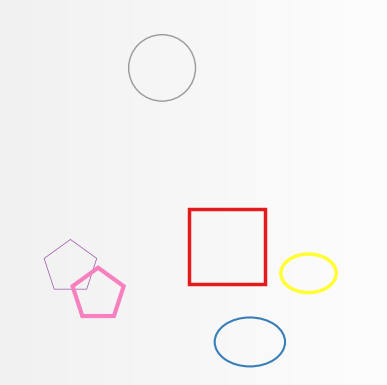[{"shape": "square", "thickness": 2.5, "radius": 0.49, "center": [0.585, 0.36]}, {"shape": "oval", "thickness": 1.5, "radius": 0.45, "center": [0.645, 0.112]}, {"shape": "pentagon", "thickness": 0.5, "radius": 0.36, "center": [0.182, 0.307]}, {"shape": "oval", "thickness": 2.5, "radius": 0.36, "center": [0.796, 0.29]}, {"shape": "pentagon", "thickness": 3, "radius": 0.35, "center": [0.253, 0.235]}, {"shape": "circle", "thickness": 1, "radius": 0.43, "center": [0.418, 0.824]}]